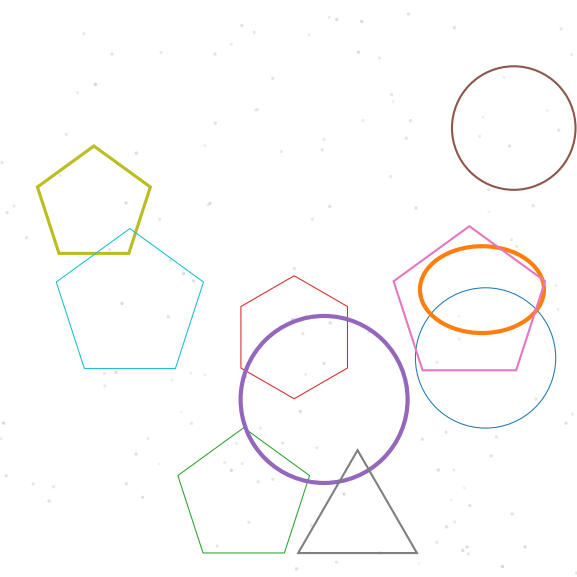[{"shape": "circle", "thickness": 0.5, "radius": 0.61, "center": [0.841, 0.379]}, {"shape": "oval", "thickness": 2, "radius": 0.54, "center": [0.835, 0.498]}, {"shape": "pentagon", "thickness": 0.5, "radius": 0.6, "center": [0.422, 0.139]}, {"shape": "hexagon", "thickness": 0.5, "radius": 0.53, "center": [0.509, 0.415]}, {"shape": "circle", "thickness": 2, "radius": 0.72, "center": [0.561, 0.307]}, {"shape": "circle", "thickness": 1, "radius": 0.53, "center": [0.89, 0.777]}, {"shape": "pentagon", "thickness": 1, "radius": 0.69, "center": [0.813, 0.47]}, {"shape": "triangle", "thickness": 1, "radius": 0.59, "center": [0.619, 0.101]}, {"shape": "pentagon", "thickness": 1.5, "radius": 0.51, "center": [0.163, 0.643]}, {"shape": "pentagon", "thickness": 0.5, "radius": 0.67, "center": [0.225, 0.469]}]